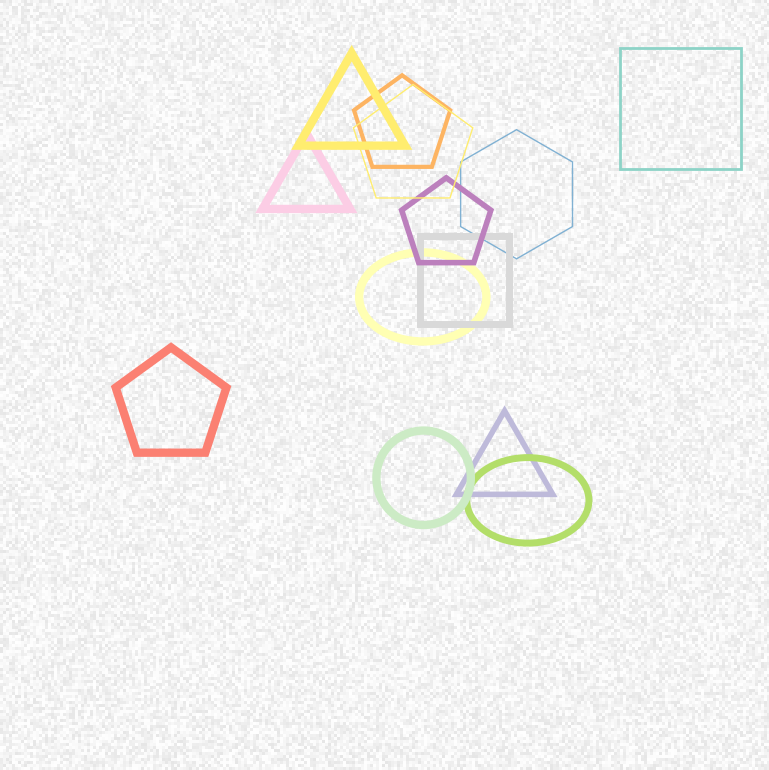[{"shape": "square", "thickness": 1, "radius": 0.39, "center": [0.884, 0.859]}, {"shape": "oval", "thickness": 3, "radius": 0.41, "center": [0.549, 0.614]}, {"shape": "triangle", "thickness": 2, "radius": 0.36, "center": [0.655, 0.394]}, {"shape": "pentagon", "thickness": 3, "radius": 0.38, "center": [0.222, 0.473]}, {"shape": "hexagon", "thickness": 0.5, "radius": 0.42, "center": [0.671, 0.748]}, {"shape": "pentagon", "thickness": 1.5, "radius": 0.33, "center": [0.522, 0.836]}, {"shape": "oval", "thickness": 2.5, "radius": 0.4, "center": [0.686, 0.35]}, {"shape": "triangle", "thickness": 3, "radius": 0.33, "center": [0.398, 0.762]}, {"shape": "square", "thickness": 2.5, "radius": 0.29, "center": [0.603, 0.636]}, {"shape": "pentagon", "thickness": 2, "radius": 0.3, "center": [0.58, 0.708]}, {"shape": "circle", "thickness": 3, "radius": 0.31, "center": [0.55, 0.38]}, {"shape": "pentagon", "thickness": 0.5, "radius": 0.41, "center": [0.536, 0.809]}, {"shape": "triangle", "thickness": 3, "radius": 0.4, "center": [0.457, 0.851]}]